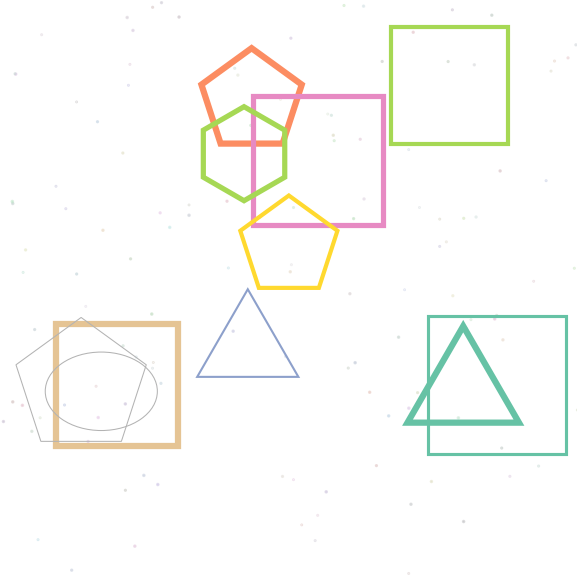[{"shape": "square", "thickness": 1.5, "radius": 0.6, "center": [0.86, 0.332]}, {"shape": "triangle", "thickness": 3, "radius": 0.56, "center": [0.802, 0.323]}, {"shape": "pentagon", "thickness": 3, "radius": 0.46, "center": [0.436, 0.824]}, {"shape": "triangle", "thickness": 1, "radius": 0.51, "center": [0.429, 0.397]}, {"shape": "square", "thickness": 2.5, "radius": 0.56, "center": [0.551, 0.721]}, {"shape": "hexagon", "thickness": 2.5, "radius": 0.41, "center": [0.423, 0.733]}, {"shape": "square", "thickness": 2, "radius": 0.51, "center": [0.778, 0.852]}, {"shape": "pentagon", "thickness": 2, "radius": 0.44, "center": [0.5, 0.572]}, {"shape": "square", "thickness": 3, "radius": 0.53, "center": [0.203, 0.333]}, {"shape": "pentagon", "thickness": 0.5, "radius": 0.59, "center": [0.14, 0.331]}, {"shape": "oval", "thickness": 0.5, "radius": 0.49, "center": [0.175, 0.322]}]